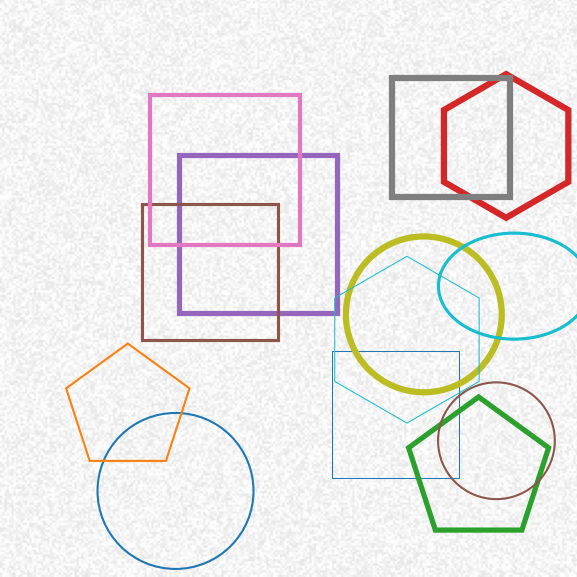[{"shape": "square", "thickness": 0.5, "radius": 0.55, "center": [0.685, 0.282]}, {"shape": "circle", "thickness": 1, "radius": 0.68, "center": [0.304, 0.149]}, {"shape": "pentagon", "thickness": 1, "radius": 0.56, "center": [0.221, 0.292]}, {"shape": "pentagon", "thickness": 2.5, "radius": 0.64, "center": [0.829, 0.184]}, {"shape": "hexagon", "thickness": 3, "radius": 0.62, "center": [0.876, 0.746]}, {"shape": "square", "thickness": 2.5, "radius": 0.68, "center": [0.446, 0.595]}, {"shape": "square", "thickness": 1.5, "radius": 0.59, "center": [0.363, 0.528]}, {"shape": "circle", "thickness": 1, "radius": 0.51, "center": [0.86, 0.236]}, {"shape": "square", "thickness": 2, "radius": 0.65, "center": [0.389, 0.705]}, {"shape": "square", "thickness": 3, "radius": 0.51, "center": [0.781, 0.761]}, {"shape": "circle", "thickness": 3, "radius": 0.67, "center": [0.734, 0.455]}, {"shape": "oval", "thickness": 1.5, "radius": 0.66, "center": [0.89, 0.504]}, {"shape": "hexagon", "thickness": 0.5, "radius": 0.72, "center": [0.705, 0.411]}]